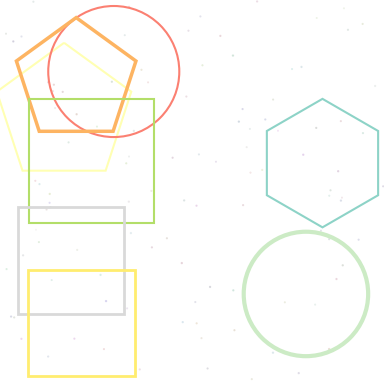[{"shape": "hexagon", "thickness": 1.5, "radius": 0.83, "center": [0.838, 0.576]}, {"shape": "pentagon", "thickness": 1.5, "radius": 0.92, "center": [0.166, 0.705]}, {"shape": "circle", "thickness": 1.5, "radius": 0.85, "center": [0.296, 0.814]}, {"shape": "pentagon", "thickness": 2.5, "radius": 0.82, "center": [0.198, 0.791]}, {"shape": "square", "thickness": 1.5, "radius": 0.81, "center": [0.238, 0.582]}, {"shape": "square", "thickness": 2, "radius": 0.69, "center": [0.185, 0.323]}, {"shape": "circle", "thickness": 3, "radius": 0.81, "center": [0.795, 0.236]}, {"shape": "square", "thickness": 2, "radius": 0.69, "center": [0.211, 0.161]}]